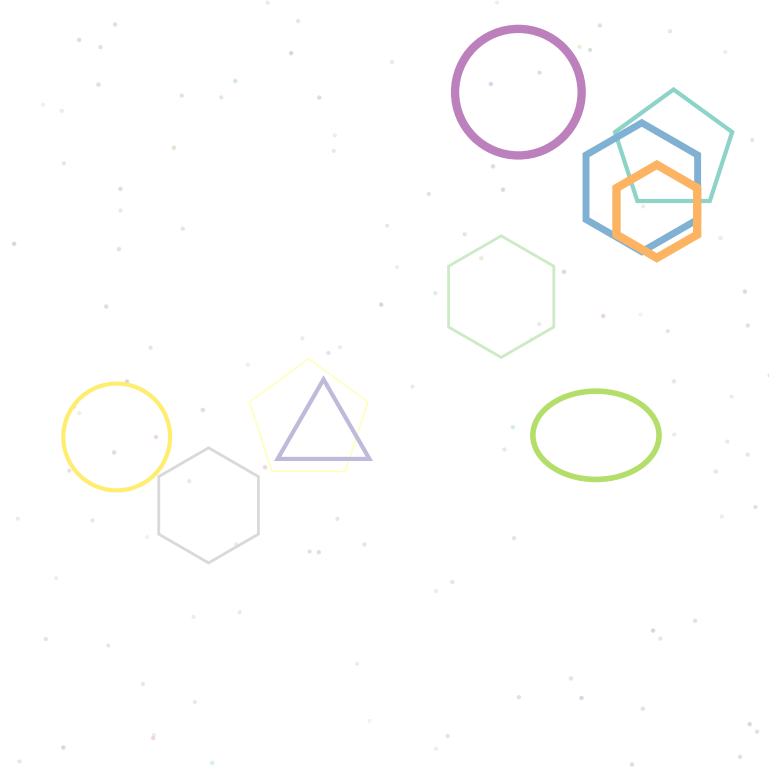[{"shape": "pentagon", "thickness": 1.5, "radius": 0.4, "center": [0.875, 0.804]}, {"shape": "pentagon", "thickness": 0.5, "radius": 0.4, "center": [0.401, 0.453]}, {"shape": "triangle", "thickness": 1.5, "radius": 0.34, "center": [0.42, 0.438]}, {"shape": "hexagon", "thickness": 2.5, "radius": 0.42, "center": [0.834, 0.757]}, {"shape": "hexagon", "thickness": 3, "radius": 0.3, "center": [0.853, 0.726]}, {"shape": "oval", "thickness": 2, "radius": 0.41, "center": [0.774, 0.435]}, {"shape": "hexagon", "thickness": 1, "radius": 0.37, "center": [0.271, 0.344]}, {"shape": "circle", "thickness": 3, "radius": 0.41, "center": [0.673, 0.88]}, {"shape": "hexagon", "thickness": 1, "radius": 0.39, "center": [0.651, 0.615]}, {"shape": "circle", "thickness": 1.5, "radius": 0.35, "center": [0.152, 0.432]}]